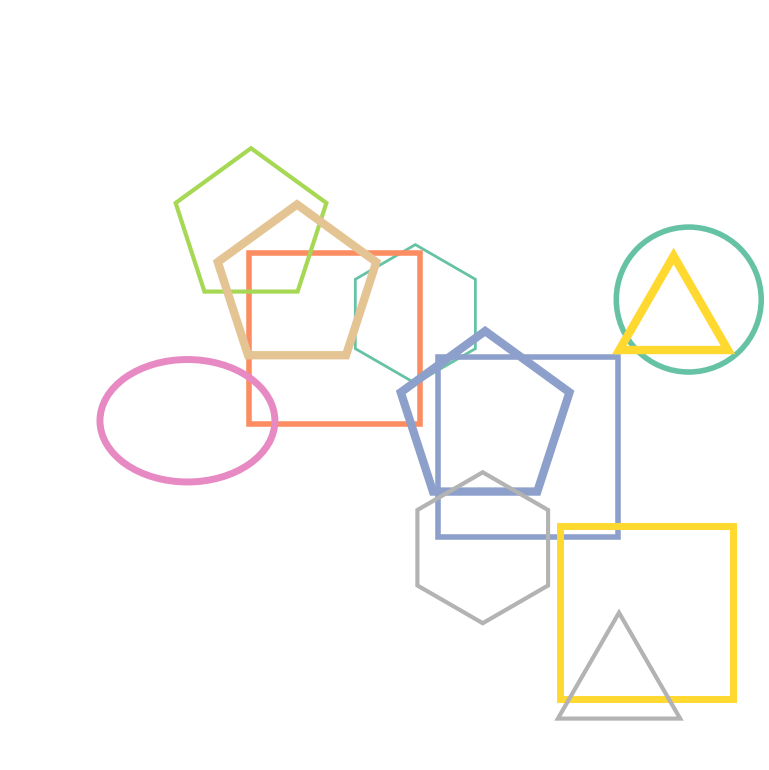[{"shape": "circle", "thickness": 2, "radius": 0.47, "center": [0.894, 0.611]}, {"shape": "hexagon", "thickness": 1, "radius": 0.45, "center": [0.539, 0.592]}, {"shape": "square", "thickness": 2, "radius": 0.56, "center": [0.435, 0.561]}, {"shape": "pentagon", "thickness": 3, "radius": 0.58, "center": [0.63, 0.455]}, {"shape": "square", "thickness": 2, "radius": 0.58, "center": [0.686, 0.419]}, {"shape": "oval", "thickness": 2.5, "radius": 0.57, "center": [0.243, 0.454]}, {"shape": "pentagon", "thickness": 1.5, "radius": 0.51, "center": [0.326, 0.705]}, {"shape": "square", "thickness": 2.5, "radius": 0.56, "center": [0.839, 0.204]}, {"shape": "triangle", "thickness": 3, "radius": 0.41, "center": [0.875, 0.586]}, {"shape": "pentagon", "thickness": 3, "radius": 0.54, "center": [0.386, 0.626]}, {"shape": "triangle", "thickness": 1.5, "radius": 0.46, "center": [0.804, 0.113]}, {"shape": "hexagon", "thickness": 1.5, "radius": 0.49, "center": [0.627, 0.289]}]